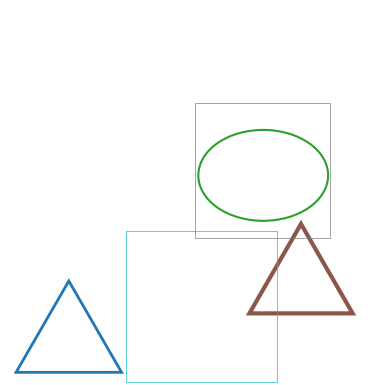[{"shape": "triangle", "thickness": 2, "radius": 0.79, "center": [0.179, 0.112]}, {"shape": "oval", "thickness": 1.5, "radius": 0.84, "center": [0.684, 0.545]}, {"shape": "triangle", "thickness": 3, "radius": 0.77, "center": [0.782, 0.263]}, {"shape": "square", "thickness": 0.5, "radius": 0.87, "center": [0.682, 0.557]}, {"shape": "square", "thickness": 0.5, "radius": 0.98, "center": [0.523, 0.203]}]